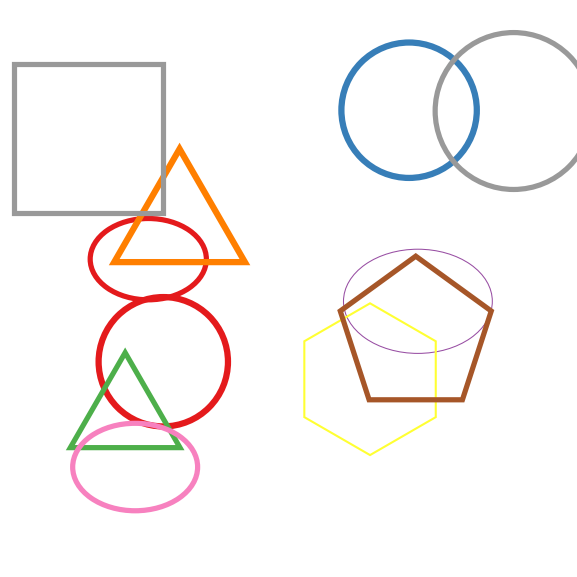[{"shape": "oval", "thickness": 2.5, "radius": 0.5, "center": [0.257, 0.55]}, {"shape": "circle", "thickness": 3, "radius": 0.56, "center": [0.283, 0.373]}, {"shape": "circle", "thickness": 3, "radius": 0.59, "center": [0.708, 0.808]}, {"shape": "triangle", "thickness": 2.5, "radius": 0.55, "center": [0.217, 0.279]}, {"shape": "oval", "thickness": 0.5, "radius": 0.64, "center": [0.724, 0.477]}, {"shape": "triangle", "thickness": 3, "radius": 0.65, "center": [0.311, 0.611]}, {"shape": "hexagon", "thickness": 1, "radius": 0.66, "center": [0.641, 0.343]}, {"shape": "pentagon", "thickness": 2.5, "radius": 0.69, "center": [0.72, 0.418]}, {"shape": "oval", "thickness": 2.5, "radius": 0.54, "center": [0.234, 0.19]}, {"shape": "circle", "thickness": 2.5, "radius": 0.68, "center": [0.889, 0.807]}, {"shape": "square", "thickness": 2.5, "radius": 0.65, "center": [0.153, 0.759]}]